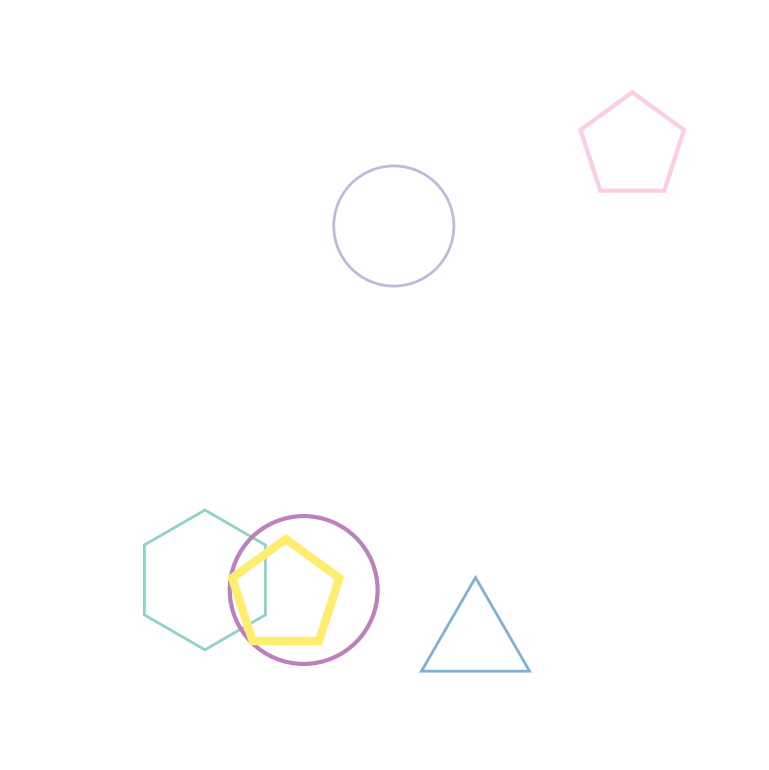[{"shape": "hexagon", "thickness": 1, "radius": 0.45, "center": [0.266, 0.247]}, {"shape": "circle", "thickness": 1, "radius": 0.39, "center": [0.511, 0.706]}, {"shape": "triangle", "thickness": 1, "radius": 0.41, "center": [0.618, 0.169]}, {"shape": "pentagon", "thickness": 1.5, "radius": 0.35, "center": [0.821, 0.809]}, {"shape": "circle", "thickness": 1.5, "radius": 0.48, "center": [0.394, 0.234]}, {"shape": "pentagon", "thickness": 3, "radius": 0.37, "center": [0.371, 0.227]}]